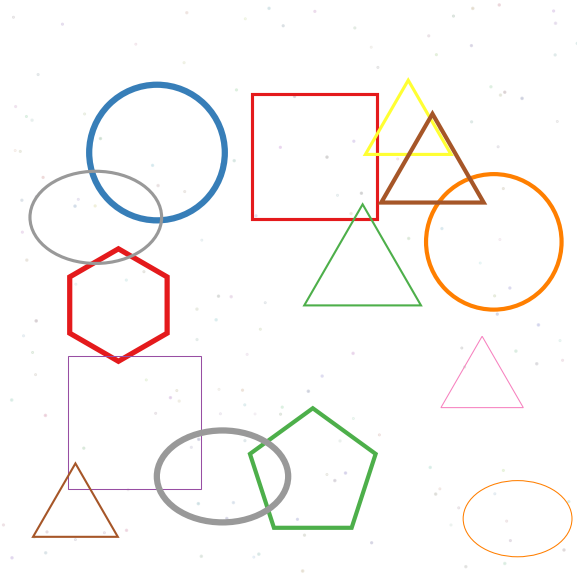[{"shape": "square", "thickness": 1.5, "radius": 0.54, "center": [0.544, 0.728]}, {"shape": "hexagon", "thickness": 2.5, "radius": 0.49, "center": [0.205, 0.471]}, {"shape": "circle", "thickness": 3, "radius": 0.59, "center": [0.272, 0.735]}, {"shape": "triangle", "thickness": 1, "radius": 0.58, "center": [0.628, 0.529]}, {"shape": "pentagon", "thickness": 2, "radius": 0.57, "center": [0.542, 0.178]}, {"shape": "square", "thickness": 0.5, "radius": 0.58, "center": [0.233, 0.267]}, {"shape": "circle", "thickness": 2, "radius": 0.59, "center": [0.855, 0.58]}, {"shape": "oval", "thickness": 0.5, "radius": 0.47, "center": [0.896, 0.101]}, {"shape": "triangle", "thickness": 1.5, "radius": 0.43, "center": [0.707, 0.775]}, {"shape": "triangle", "thickness": 2, "radius": 0.51, "center": [0.749, 0.7]}, {"shape": "triangle", "thickness": 1, "radius": 0.42, "center": [0.131, 0.112]}, {"shape": "triangle", "thickness": 0.5, "radius": 0.41, "center": [0.835, 0.334]}, {"shape": "oval", "thickness": 1.5, "radius": 0.57, "center": [0.166, 0.623]}, {"shape": "oval", "thickness": 3, "radius": 0.57, "center": [0.385, 0.174]}]